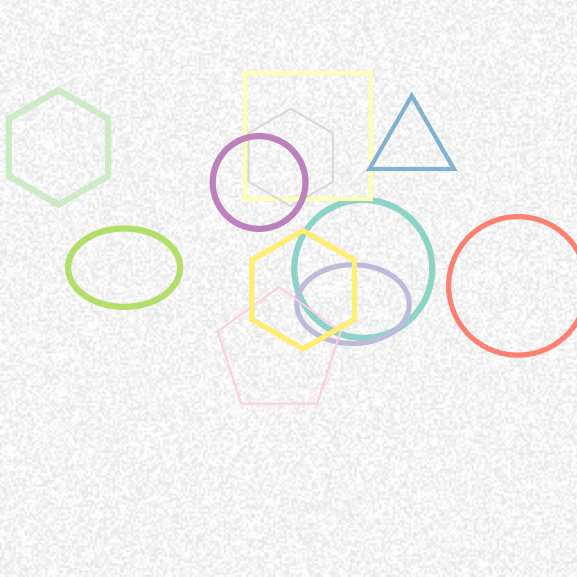[{"shape": "circle", "thickness": 3, "radius": 0.6, "center": [0.629, 0.534]}, {"shape": "square", "thickness": 2, "radius": 0.55, "center": [0.533, 0.764]}, {"shape": "oval", "thickness": 2.5, "radius": 0.49, "center": [0.611, 0.472]}, {"shape": "circle", "thickness": 2.5, "radius": 0.6, "center": [0.897, 0.504]}, {"shape": "triangle", "thickness": 2, "radius": 0.42, "center": [0.713, 0.749]}, {"shape": "oval", "thickness": 3, "radius": 0.48, "center": [0.215, 0.536]}, {"shape": "pentagon", "thickness": 1, "radius": 0.56, "center": [0.483, 0.39]}, {"shape": "hexagon", "thickness": 1, "radius": 0.42, "center": [0.503, 0.727]}, {"shape": "circle", "thickness": 3, "radius": 0.4, "center": [0.449, 0.683]}, {"shape": "hexagon", "thickness": 3, "radius": 0.5, "center": [0.101, 0.744]}, {"shape": "hexagon", "thickness": 2.5, "radius": 0.51, "center": [0.525, 0.497]}]